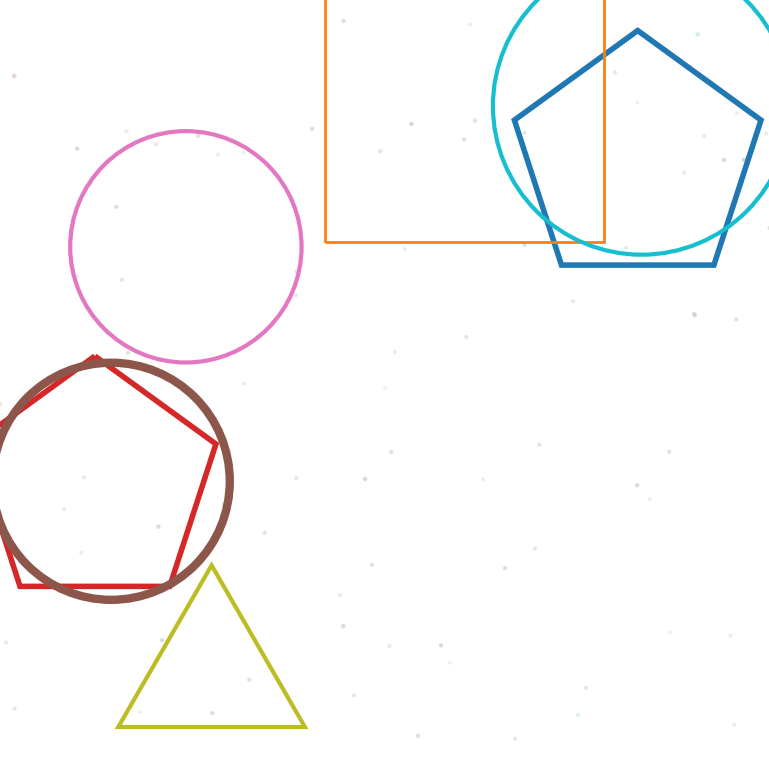[{"shape": "pentagon", "thickness": 2, "radius": 0.84, "center": [0.828, 0.792]}, {"shape": "square", "thickness": 1, "radius": 0.91, "center": [0.603, 0.867]}, {"shape": "pentagon", "thickness": 2, "radius": 0.83, "center": [0.123, 0.372]}, {"shape": "circle", "thickness": 3, "radius": 0.77, "center": [0.144, 0.375]}, {"shape": "circle", "thickness": 1.5, "radius": 0.75, "center": [0.241, 0.679]}, {"shape": "triangle", "thickness": 1.5, "radius": 0.7, "center": [0.275, 0.126]}, {"shape": "circle", "thickness": 1.5, "radius": 0.97, "center": [0.833, 0.862]}]